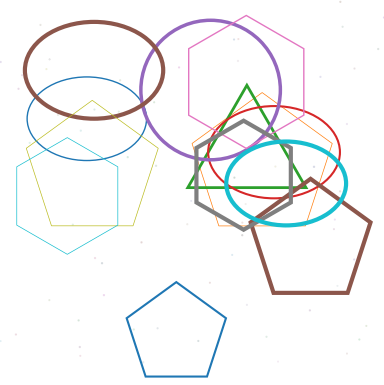[{"shape": "pentagon", "thickness": 1.5, "radius": 0.68, "center": [0.458, 0.132]}, {"shape": "oval", "thickness": 1, "radius": 0.78, "center": [0.226, 0.692]}, {"shape": "pentagon", "thickness": 0.5, "radius": 0.96, "center": [0.681, 0.568]}, {"shape": "triangle", "thickness": 2, "radius": 0.89, "center": [0.641, 0.601]}, {"shape": "oval", "thickness": 1.5, "radius": 0.86, "center": [0.712, 0.605]}, {"shape": "circle", "thickness": 2.5, "radius": 0.91, "center": [0.547, 0.766]}, {"shape": "pentagon", "thickness": 3, "radius": 0.82, "center": [0.807, 0.372]}, {"shape": "oval", "thickness": 3, "radius": 0.9, "center": [0.244, 0.817]}, {"shape": "hexagon", "thickness": 1, "radius": 0.86, "center": [0.64, 0.787]}, {"shape": "hexagon", "thickness": 3, "radius": 0.71, "center": [0.633, 0.545]}, {"shape": "pentagon", "thickness": 0.5, "radius": 0.9, "center": [0.24, 0.559]}, {"shape": "oval", "thickness": 3, "radius": 0.78, "center": [0.743, 0.523]}, {"shape": "hexagon", "thickness": 0.5, "radius": 0.76, "center": [0.175, 0.491]}]